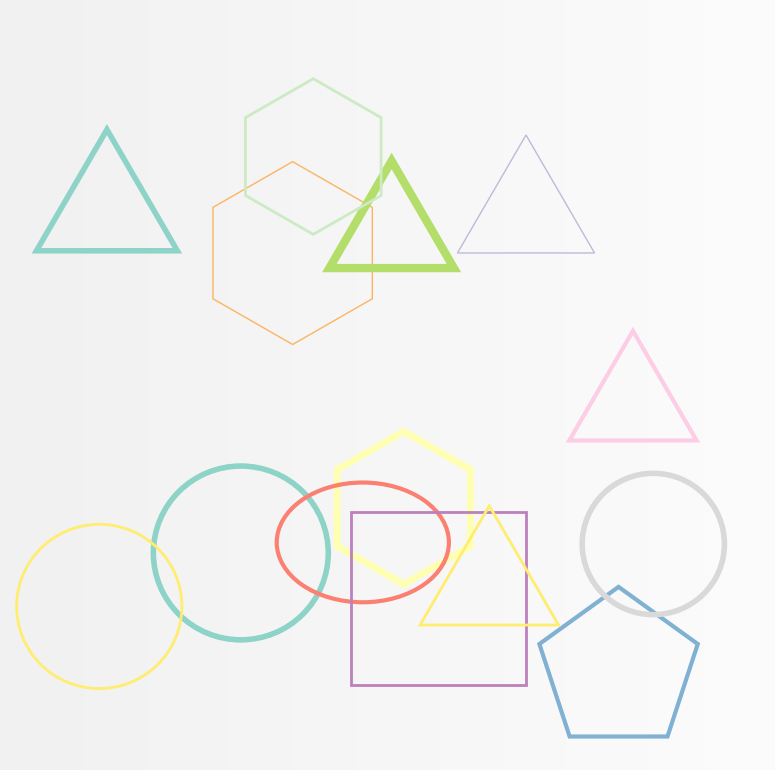[{"shape": "triangle", "thickness": 2, "radius": 0.52, "center": [0.138, 0.727]}, {"shape": "circle", "thickness": 2, "radius": 0.56, "center": [0.311, 0.282]}, {"shape": "hexagon", "thickness": 2.5, "radius": 0.5, "center": [0.521, 0.34]}, {"shape": "triangle", "thickness": 0.5, "radius": 0.51, "center": [0.679, 0.723]}, {"shape": "oval", "thickness": 1.5, "radius": 0.56, "center": [0.468, 0.296]}, {"shape": "pentagon", "thickness": 1.5, "radius": 0.54, "center": [0.798, 0.13]}, {"shape": "hexagon", "thickness": 0.5, "radius": 0.59, "center": [0.378, 0.671]}, {"shape": "triangle", "thickness": 3, "radius": 0.46, "center": [0.505, 0.698]}, {"shape": "triangle", "thickness": 1.5, "radius": 0.47, "center": [0.817, 0.475]}, {"shape": "circle", "thickness": 2, "radius": 0.46, "center": [0.843, 0.294]}, {"shape": "square", "thickness": 1, "radius": 0.56, "center": [0.566, 0.223]}, {"shape": "hexagon", "thickness": 1, "radius": 0.51, "center": [0.404, 0.797]}, {"shape": "circle", "thickness": 1, "radius": 0.53, "center": [0.128, 0.212]}, {"shape": "triangle", "thickness": 1, "radius": 0.52, "center": [0.631, 0.24]}]